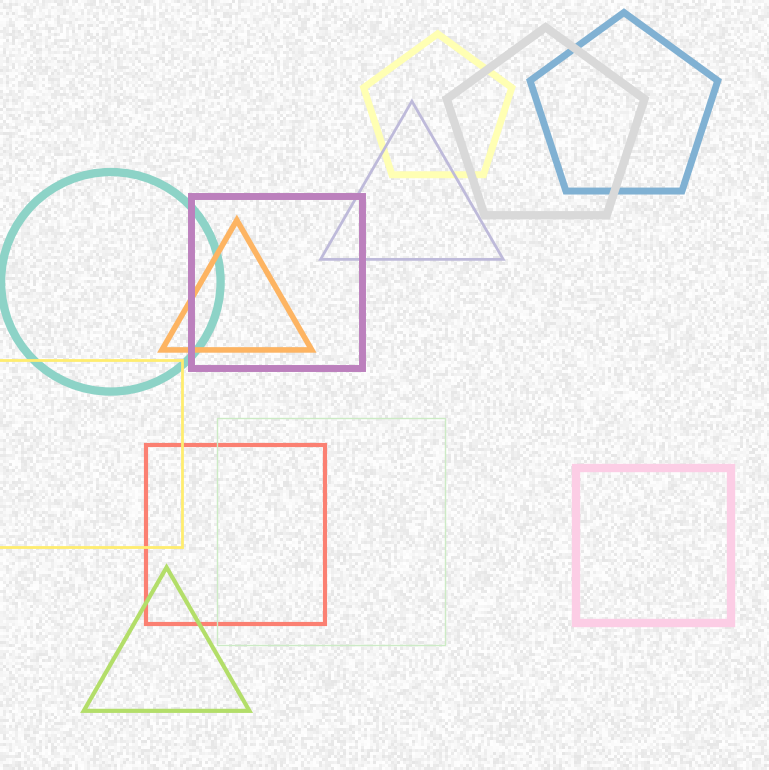[{"shape": "circle", "thickness": 3, "radius": 0.71, "center": [0.144, 0.634]}, {"shape": "pentagon", "thickness": 2.5, "radius": 0.51, "center": [0.568, 0.855]}, {"shape": "triangle", "thickness": 1, "radius": 0.68, "center": [0.535, 0.732]}, {"shape": "square", "thickness": 1.5, "radius": 0.58, "center": [0.306, 0.306]}, {"shape": "pentagon", "thickness": 2.5, "radius": 0.64, "center": [0.81, 0.856]}, {"shape": "triangle", "thickness": 2, "radius": 0.56, "center": [0.308, 0.602]}, {"shape": "triangle", "thickness": 1.5, "radius": 0.62, "center": [0.216, 0.139]}, {"shape": "square", "thickness": 3, "radius": 0.5, "center": [0.849, 0.292]}, {"shape": "pentagon", "thickness": 3, "radius": 0.67, "center": [0.709, 0.83]}, {"shape": "square", "thickness": 2.5, "radius": 0.56, "center": [0.359, 0.634]}, {"shape": "square", "thickness": 0.5, "radius": 0.74, "center": [0.43, 0.31]}, {"shape": "square", "thickness": 1, "radius": 0.61, "center": [0.115, 0.411]}]